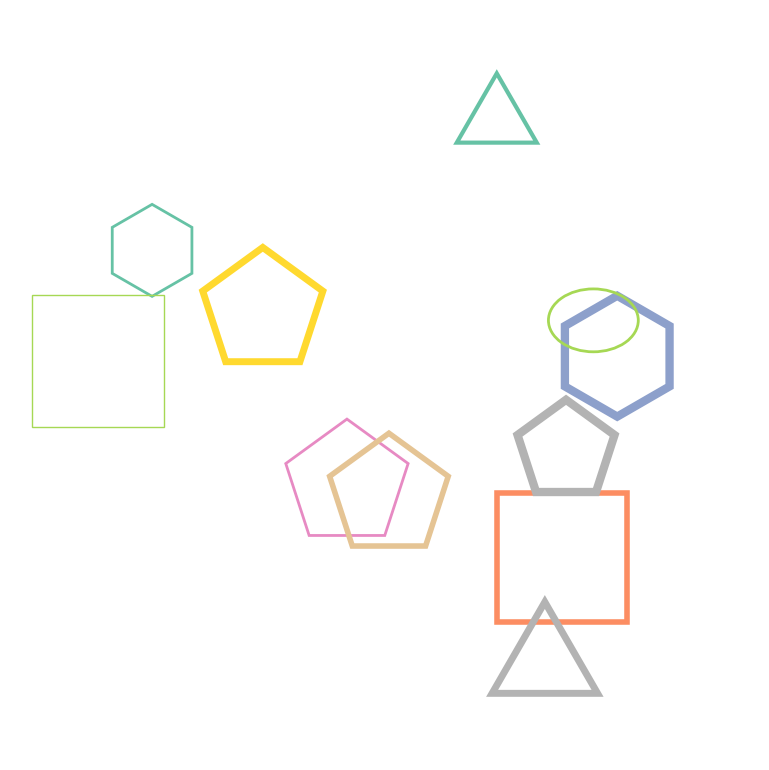[{"shape": "triangle", "thickness": 1.5, "radius": 0.3, "center": [0.645, 0.845]}, {"shape": "hexagon", "thickness": 1, "radius": 0.3, "center": [0.198, 0.675]}, {"shape": "square", "thickness": 2, "radius": 0.42, "center": [0.73, 0.276]}, {"shape": "hexagon", "thickness": 3, "radius": 0.39, "center": [0.802, 0.537]}, {"shape": "pentagon", "thickness": 1, "radius": 0.42, "center": [0.451, 0.372]}, {"shape": "oval", "thickness": 1, "radius": 0.29, "center": [0.771, 0.584]}, {"shape": "square", "thickness": 0.5, "radius": 0.43, "center": [0.128, 0.532]}, {"shape": "pentagon", "thickness": 2.5, "radius": 0.41, "center": [0.341, 0.597]}, {"shape": "pentagon", "thickness": 2, "radius": 0.4, "center": [0.505, 0.356]}, {"shape": "triangle", "thickness": 2.5, "radius": 0.4, "center": [0.708, 0.139]}, {"shape": "pentagon", "thickness": 3, "radius": 0.33, "center": [0.735, 0.415]}]